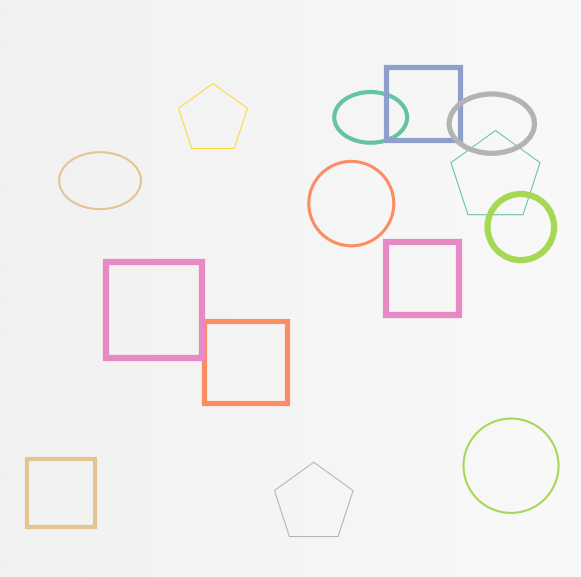[{"shape": "pentagon", "thickness": 0.5, "radius": 0.4, "center": [0.852, 0.693]}, {"shape": "oval", "thickness": 2, "radius": 0.31, "center": [0.638, 0.796]}, {"shape": "circle", "thickness": 1.5, "radius": 0.37, "center": [0.604, 0.647]}, {"shape": "square", "thickness": 2.5, "radius": 0.36, "center": [0.422, 0.372]}, {"shape": "square", "thickness": 2.5, "radius": 0.32, "center": [0.728, 0.82]}, {"shape": "square", "thickness": 3, "radius": 0.41, "center": [0.265, 0.462]}, {"shape": "square", "thickness": 3, "radius": 0.31, "center": [0.727, 0.517]}, {"shape": "circle", "thickness": 3, "radius": 0.29, "center": [0.896, 0.606]}, {"shape": "circle", "thickness": 1, "radius": 0.41, "center": [0.879, 0.193]}, {"shape": "pentagon", "thickness": 0.5, "radius": 0.31, "center": [0.366, 0.792]}, {"shape": "oval", "thickness": 1, "radius": 0.35, "center": [0.172, 0.686]}, {"shape": "square", "thickness": 2, "radius": 0.29, "center": [0.105, 0.146]}, {"shape": "oval", "thickness": 2.5, "radius": 0.37, "center": [0.846, 0.785]}, {"shape": "pentagon", "thickness": 0.5, "radius": 0.36, "center": [0.54, 0.128]}]